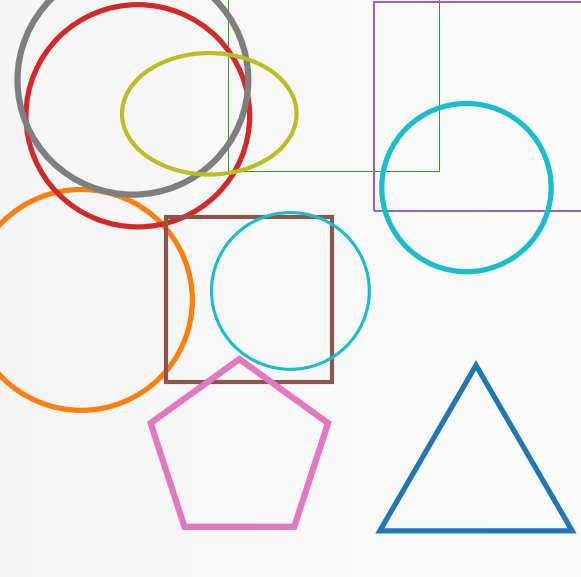[{"shape": "triangle", "thickness": 2.5, "radius": 0.96, "center": [0.819, 0.175]}, {"shape": "circle", "thickness": 2.5, "radius": 0.96, "center": [0.14, 0.48]}, {"shape": "square", "thickness": 0.5, "radius": 0.9, "center": [0.574, 0.885]}, {"shape": "circle", "thickness": 2.5, "radius": 0.96, "center": [0.237, 0.799]}, {"shape": "square", "thickness": 1, "radius": 0.9, "center": [0.823, 0.815]}, {"shape": "square", "thickness": 2, "radius": 0.71, "center": [0.428, 0.481]}, {"shape": "pentagon", "thickness": 3, "radius": 0.8, "center": [0.412, 0.217]}, {"shape": "circle", "thickness": 3, "radius": 0.99, "center": [0.229, 0.861]}, {"shape": "oval", "thickness": 2, "radius": 0.75, "center": [0.36, 0.802]}, {"shape": "circle", "thickness": 2.5, "radius": 0.73, "center": [0.802, 0.674]}, {"shape": "circle", "thickness": 1.5, "radius": 0.68, "center": [0.5, 0.495]}]